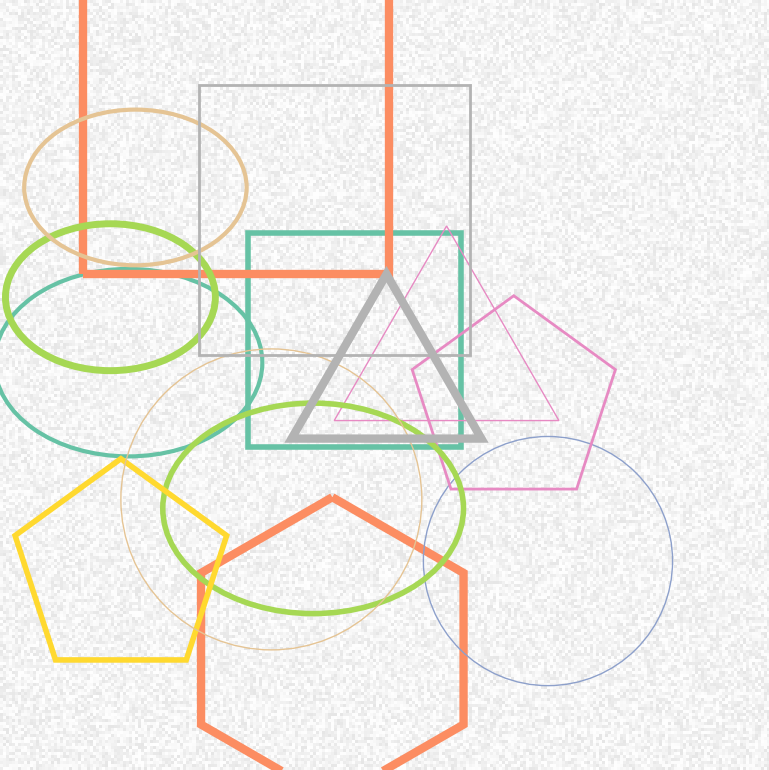[{"shape": "oval", "thickness": 1.5, "radius": 0.87, "center": [0.167, 0.529]}, {"shape": "square", "thickness": 2, "radius": 0.69, "center": [0.46, 0.559]}, {"shape": "hexagon", "thickness": 3, "radius": 0.98, "center": [0.432, 0.157]}, {"shape": "square", "thickness": 3, "radius": 0.99, "center": [0.306, 0.843]}, {"shape": "circle", "thickness": 0.5, "radius": 0.81, "center": [0.712, 0.271]}, {"shape": "pentagon", "thickness": 1, "radius": 0.69, "center": [0.667, 0.477]}, {"shape": "triangle", "thickness": 0.5, "radius": 0.84, "center": [0.58, 0.538]}, {"shape": "oval", "thickness": 2.5, "radius": 0.68, "center": [0.143, 0.614]}, {"shape": "oval", "thickness": 2, "radius": 0.98, "center": [0.407, 0.34]}, {"shape": "pentagon", "thickness": 2, "radius": 0.72, "center": [0.157, 0.26]}, {"shape": "oval", "thickness": 1.5, "radius": 0.72, "center": [0.176, 0.757]}, {"shape": "circle", "thickness": 0.5, "radius": 0.98, "center": [0.352, 0.351]}, {"shape": "square", "thickness": 1, "radius": 0.88, "center": [0.434, 0.714]}, {"shape": "triangle", "thickness": 3, "radius": 0.71, "center": [0.502, 0.502]}]